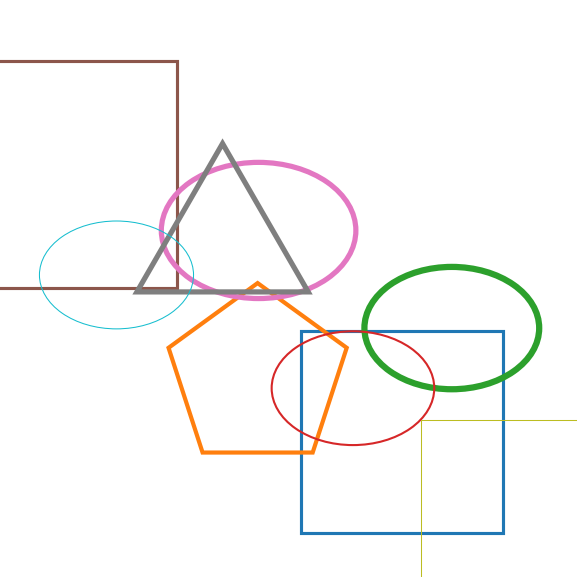[{"shape": "square", "thickness": 1.5, "radius": 0.88, "center": [0.696, 0.251]}, {"shape": "pentagon", "thickness": 2, "radius": 0.81, "center": [0.446, 0.347]}, {"shape": "oval", "thickness": 3, "radius": 0.76, "center": [0.782, 0.431]}, {"shape": "oval", "thickness": 1, "radius": 0.7, "center": [0.611, 0.327]}, {"shape": "square", "thickness": 1.5, "radius": 0.98, "center": [0.109, 0.697]}, {"shape": "oval", "thickness": 2.5, "radius": 0.84, "center": [0.448, 0.6]}, {"shape": "triangle", "thickness": 2.5, "radius": 0.86, "center": [0.385, 0.579]}, {"shape": "square", "thickness": 0.5, "radius": 0.76, "center": [0.88, 0.121]}, {"shape": "oval", "thickness": 0.5, "radius": 0.67, "center": [0.202, 0.523]}]